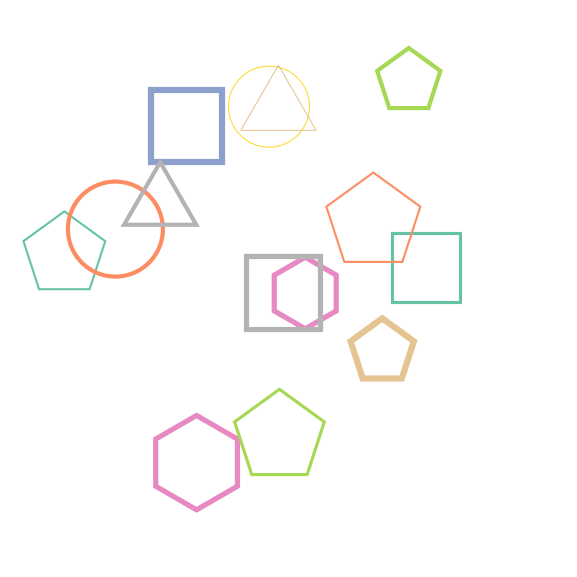[{"shape": "square", "thickness": 1.5, "radius": 0.3, "center": [0.738, 0.536]}, {"shape": "pentagon", "thickness": 1, "radius": 0.37, "center": [0.111, 0.559]}, {"shape": "pentagon", "thickness": 1, "radius": 0.43, "center": [0.646, 0.615]}, {"shape": "circle", "thickness": 2, "radius": 0.41, "center": [0.2, 0.602]}, {"shape": "square", "thickness": 3, "radius": 0.31, "center": [0.323, 0.781]}, {"shape": "hexagon", "thickness": 2.5, "radius": 0.31, "center": [0.529, 0.492]}, {"shape": "hexagon", "thickness": 2.5, "radius": 0.41, "center": [0.34, 0.198]}, {"shape": "pentagon", "thickness": 1.5, "radius": 0.41, "center": [0.484, 0.243]}, {"shape": "pentagon", "thickness": 2, "radius": 0.29, "center": [0.708, 0.859]}, {"shape": "circle", "thickness": 0.5, "radius": 0.35, "center": [0.466, 0.814]}, {"shape": "pentagon", "thickness": 3, "radius": 0.29, "center": [0.662, 0.39]}, {"shape": "triangle", "thickness": 0.5, "radius": 0.38, "center": [0.482, 0.811]}, {"shape": "triangle", "thickness": 2, "radius": 0.36, "center": [0.277, 0.646]}, {"shape": "square", "thickness": 2.5, "radius": 0.32, "center": [0.49, 0.493]}]